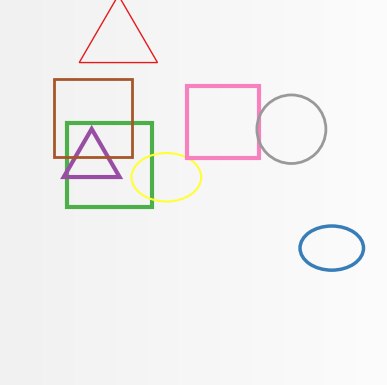[{"shape": "triangle", "thickness": 1, "radius": 0.58, "center": [0.305, 0.896]}, {"shape": "oval", "thickness": 2.5, "radius": 0.41, "center": [0.856, 0.356]}, {"shape": "square", "thickness": 3, "radius": 0.55, "center": [0.282, 0.572]}, {"shape": "triangle", "thickness": 3, "radius": 0.42, "center": [0.237, 0.582]}, {"shape": "oval", "thickness": 1.5, "radius": 0.45, "center": [0.429, 0.54]}, {"shape": "square", "thickness": 2, "radius": 0.51, "center": [0.241, 0.694]}, {"shape": "square", "thickness": 3, "radius": 0.47, "center": [0.576, 0.684]}, {"shape": "circle", "thickness": 2, "radius": 0.45, "center": [0.752, 0.664]}]